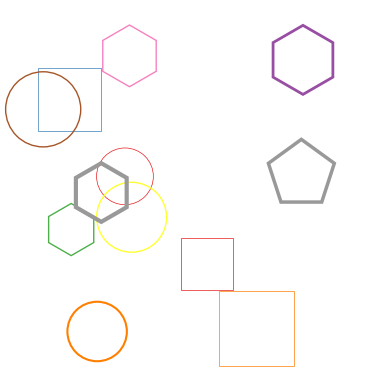[{"shape": "circle", "thickness": 0.5, "radius": 0.37, "center": [0.325, 0.542]}, {"shape": "square", "thickness": 0.5, "radius": 0.34, "center": [0.537, 0.314]}, {"shape": "square", "thickness": 0.5, "radius": 0.41, "center": [0.18, 0.741]}, {"shape": "hexagon", "thickness": 1, "radius": 0.34, "center": [0.185, 0.404]}, {"shape": "hexagon", "thickness": 2, "radius": 0.45, "center": [0.787, 0.844]}, {"shape": "square", "thickness": 0.5, "radius": 0.49, "center": [0.666, 0.148]}, {"shape": "circle", "thickness": 1.5, "radius": 0.39, "center": [0.252, 0.139]}, {"shape": "circle", "thickness": 1, "radius": 0.45, "center": [0.342, 0.436]}, {"shape": "circle", "thickness": 1, "radius": 0.49, "center": [0.112, 0.716]}, {"shape": "hexagon", "thickness": 1, "radius": 0.4, "center": [0.336, 0.855]}, {"shape": "pentagon", "thickness": 2.5, "radius": 0.45, "center": [0.783, 0.548]}, {"shape": "hexagon", "thickness": 3, "radius": 0.38, "center": [0.263, 0.5]}]